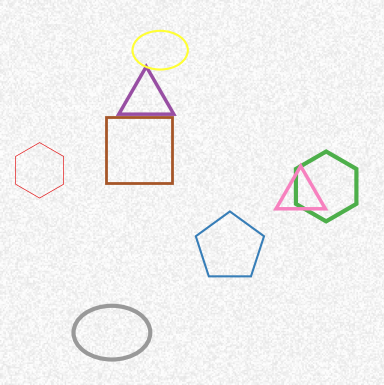[{"shape": "hexagon", "thickness": 0.5, "radius": 0.36, "center": [0.103, 0.558]}, {"shape": "pentagon", "thickness": 1.5, "radius": 0.47, "center": [0.597, 0.358]}, {"shape": "hexagon", "thickness": 3, "radius": 0.45, "center": [0.847, 0.516]}, {"shape": "triangle", "thickness": 2.5, "radius": 0.41, "center": [0.38, 0.745]}, {"shape": "oval", "thickness": 1.5, "radius": 0.36, "center": [0.416, 0.87]}, {"shape": "square", "thickness": 2, "radius": 0.43, "center": [0.361, 0.61]}, {"shape": "triangle", "thickness": 2.5, "radius": 0.37, "center": [0.781, 0.495]}, {"shape": "oval", "thickness": 3, "radius": 0.5, "center": [0.291, 0.136]}]